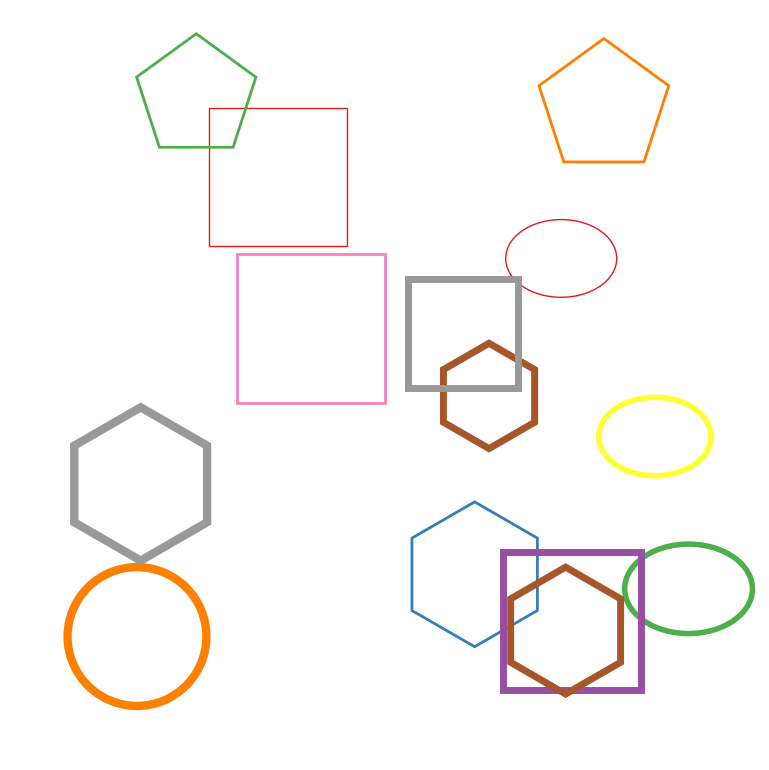[{"shape": "square", "thickness": 0.5, "radius": 0.45, "center": [0.361, 0.77]}, {"shape": "oval", "thickness": 0.5, "radius": 0.36, "center": [0.729, 0.664]}, {"shape": "hexagon", "thickness": 1, "radius": 0.47, "center": [0.616, 0.254]}, {"shape": "oval", "thickness": 2, "radius": 0.41, "center": [0.894, 0.235]}, {"shape": "pentagon", "thickness": 1, "radius": 0.41, "center": [0.255, 0.875]}, {"shape": "square", "thickness": 2.5, "radius": 0.45, "center": [0.743, 0.193]}, {"shape": "pentagon", "thickness": 1, "radius": 0.44, "center": [0.784, 0.861]}, {"shape": "circle", "thickness": 3, "radius": 0.45, "center": [0.178, 0.173]}, {"shape": "oval", "thickness": 2, "radius": 0.36, "center": [0.85, 0.433]}, {"shape": "hexagon", "thickness": 2.5, "radius": 0.41, "center": [0.735, 0.181]}, {"shape": "hexagon", "thickness": 2.5, "radius": 0.34, "center": [0.635, 0.486]}, {"shape": "square", "thickness": 1, "radius": 0.48, "center": [0.404, 0.573]}, {"shape": "hexagon", "thickness": 3, "radius": 0.5, "center": [0.183, 0.371]}, {"shape": "square", "thickness": 2.5, "radius": 0.35, "center": [0.601, 0.567]}]